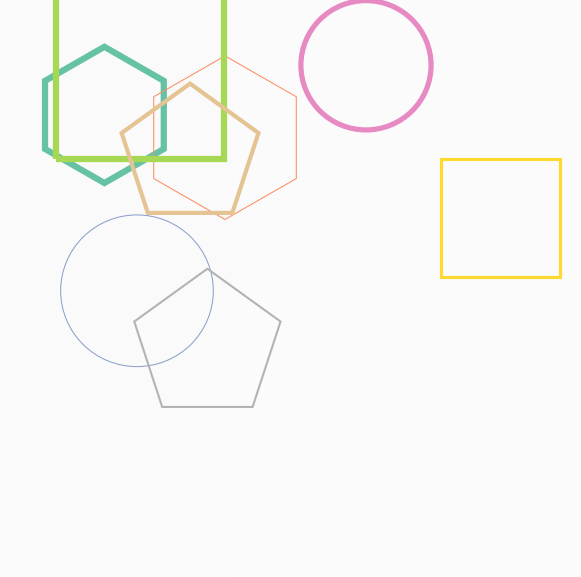[{"shape": "hexagon", "thickness": 3, "radius": 0.59, "center": [0.18, 0.8]}, {"shape": "hexagon", "thickness": 0.5, "radius": 0.71, "center": [0.387, 0.761]}, {"shape": "circle", "thickness": 0.5, "radius": 0.66, "center": [0.236, 0.496]}, {"shape": "circle", "thickness": 2.5, "radius": 0.56, "center": [0.63, 0.886]}, {"shape": "square", "thickness": 3, "radius": 0.72, "center": [0.241, 0.869]}, {"shape": "square", "thickness": 1.5, "radius": 0.51, "center": [0.861, 0.622]}, {"shape": "pentagon", "thickness": 2, "radius": 0.62, "center": [0.327, 0.731]}, {"shape": "pentagon", "thickness": 1, "radius": 0.66, "center": [0.357, 0.401]}]